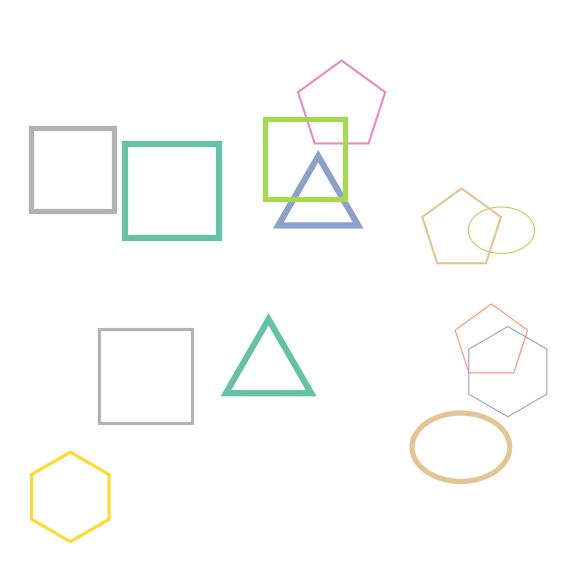[{"shape": "square", "thickness": 3, "radius": 0.41, "center": [0.298, 0.669]}, {"shape": "triangle", "thickness": 3, "radius": 0.43, "center": [0.465, 0.361]}, {"shape": "pentagon", "thickness": 0.5, "radius": 0.33, "center": [0.851, 0.407]}, {"shape": "triangle", "thickness": 3, "radius": 0.4, "center": [0.551, 0.649]}, {"shape": "hexagon", "thickness": 0.5, "radius": 0.39, "center": [0.879, 0.356]}, {"shape": "pentagon", "thickness": 1, "radius": 0.4, "center": [0.592, 0.815]}, {"shape": "oval", "thickness": 0.5, "radius": 0.29, "center": [0.868, 0.6]}, {"shape": "square", "thickness": 2.5, "radius": 0.34, "center": [0.528, 0.723]}, {"shape": "hexagon", "thickness": 1.5, "radius": 0.39, "center": [0.122, 0.139]}, {"shape": "pentagon", "thickness": 1, "radius": 0.36, "center": [0.799, 0.601]}, {"shape": "oval", "thickness": 2.5, "radius": 0.42, "center": [0.798, 0.225]}, {"shape": "square", "thickness": 2.5, "radius": 0.36, "center": [0.126, 0.705]}, {"shape": "square", "thickness": 1.5, "radius": 0.4, "center": [0.251, 0.348]}]